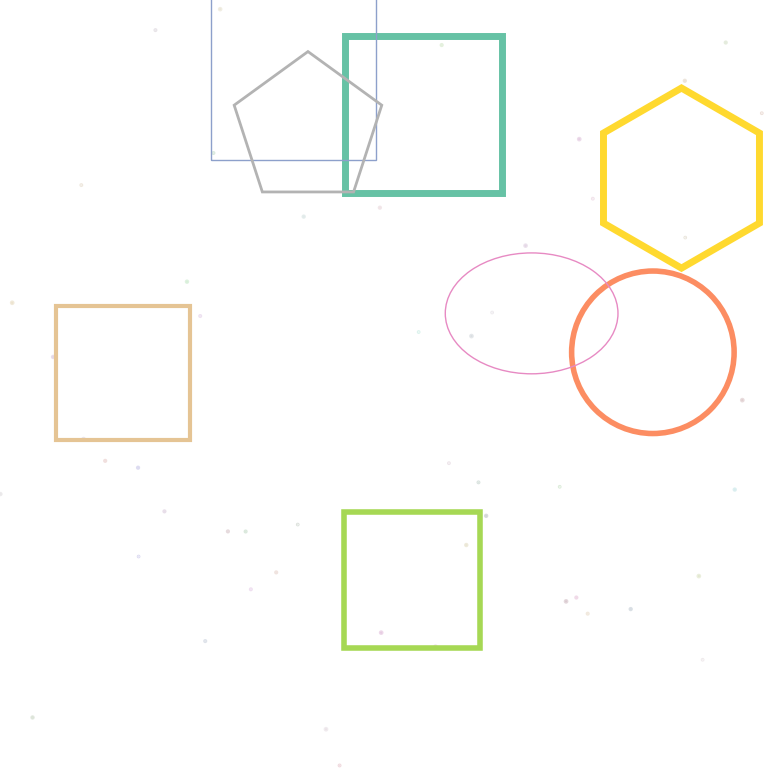[{"shape": "square", "thickness": 2.5, "radius": 0.51, "center": [0.55, 0.851]}, {"shape": "circle", "thickness": 2, "radius": 0.53, "center": [0.848, 0.542]}, {"shape": "square", "thickness": 0.5, "radius": 0.54, "center": [0.381, 0.899]}, {"shape": "oval", "thickness": 0.5, "radius": 0.56, "center": [0.69, 0.593]}, {"shape": "square", "thickness": 2, "radius": 0.44, "center": [0.535, 0.246]}, {"shape": "hexagon", "thickness": 2.5, "radius": 0.58, "center": [0.885, 0.769]}, {"shape": "square", "thickness": 1.5, "radius": 0.43, "center": [0.16, 0.516]}, {"shape": "pentagon", "thickness": 1, "radius": 0.5, "center": [0.4, 0.832]}]